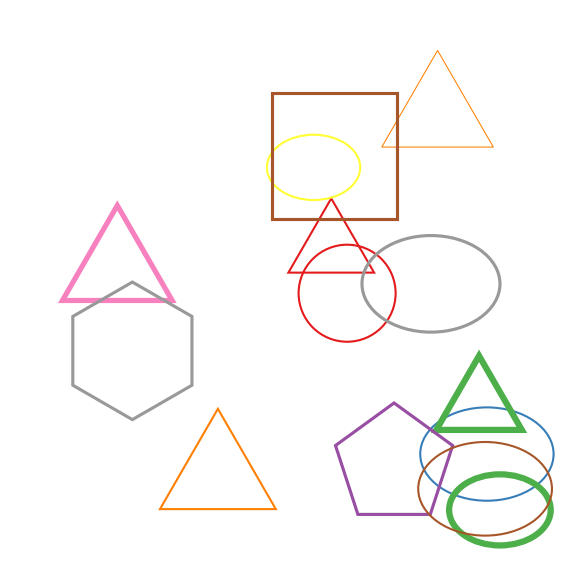[{"shape": "circle", "thickness": 1, "radius": 0.42, "center": [0.601, 0.491]}, {"shape": "triangle", "thickness": 1, "radius": 0.43, "center": [0.574, 0.57]}, {"shape": "oval", "thickness": 1, "radius": 0.58, "center": [0.843, 0.213]}, {"shape": "triangle", "thickness": 3, "radius": 0.43, "center": [0.83, 0.297]}, {"shape": "oval", "thickness": 3, "radius": 0.44, "center": [0.866, 0.116]}, {"shape": "pentagon", "thickness": 1.5, "radius": 0.53, "center": [0.682, 0.195]}, {"shape": "triangle", "thickness": 0.5, "radius": 0.56, "center": [0.758, 0.8]}, {"shape": "triangle", "thickness": 1, "radius": 0.58, "center": [0.377, 0.175]}, {"shape": "oval", "thickness": 1, "radius": 0.4, "center": [0.543, 0.709]}, {"shape": "oval", "thickness": 1, "radius": 0.58, "center": [0.84, 0.153]}, {"shape": "square", "thickness": 1.5, "radius": 0.54, "center": [0.579, 0.729]}, {"shape": "triangle", "thickness": 2.5, "radius": 0.55, "center": [0.203, 0.534]}, {"shape": "hexagon", "thickness": 1.5, "radius": 0.6, "center": [0.229, 0.392]}, {"shape": "oval", "thickness": 1.5, "radius": 0.6, "center": [0.746, 0.508]}]